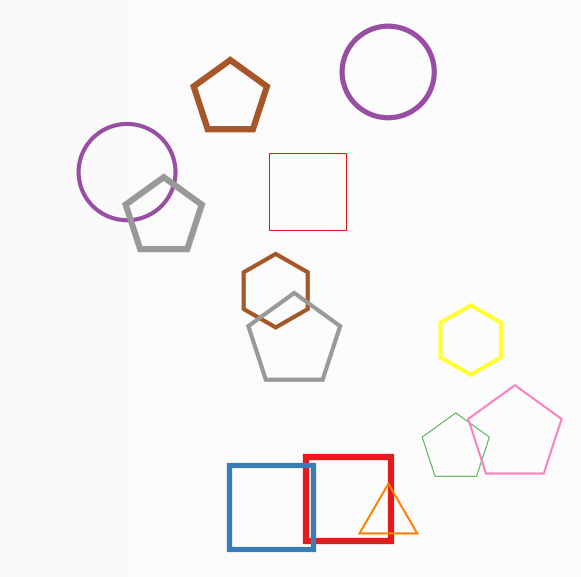[{"shape": "square", "thickness": 3, "radius": 0.36, "center": [0.6, 0.136]}, {"shape": "square", "thickness": 0.5, "radius": 0.33, "center": [0.53, 0.667]}, {"shape": "square", "thickness": 2.5, "radius": 0.36, "center": [0.467, 0.121]}, {"shape": "pentagon", "thickness": 0.5, "radius": 0.3, "center": [0.784, 0.223]}, {"shape": "circle", "thickness": 2, "radius": 0.42, "center": [0.219, 0.701]}, {"shape": "circle", "thickness": 2.5, "radius": 0.4, "center": [0.668, 0.875]}, {"shape": "triangle", "thickness": 1, "radius": 0.29, "center": [0.668, 0.104]}, {"shape": "hexagon", "thickness": 2, "radius": 0.3, "center": [0.81, 0.41]}, {"shape": "hexagon", "thickness": 2, "radius": 0.32, "center": [0.474, 0.496]}, {"shape": "pentagon", "thickness": 3, "radius": 0.33, "center": [0.396, 0.829]}, {"shape": "pentagon", "thickness": 1, "radius": 0.42, "center": [0.886, 0.248]}, {"shape": "pentagon", "thickness": 3, "radius": 0.34, "center": [0.282, 0.623]}, {"shape": "pentagon", "thickness": 2, "radius": 0.42, "center": [0.506, 0.409]}]